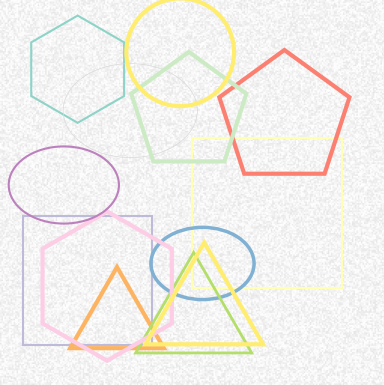[{"shape": "hexagon", "thickness": 1.5, "radius": 0.7, "center": [0.202, 0.82]}, {"shape": "square", "thickness": 1.5, "radius": 0.97, "center": [0.694, 0.446]}, {"shape": "square", "thickness": 1.5, "radius": 0.83, "center": [0.227, 0.271]}, {"shape": "pentagon", "thickness": 3, "radius": 0.89, "center": [0.739, 0.692]}, {"shape": "oval", "thickness": 2.5, "radius": 0.67, "center": [0.526, 0.316]}, {"shape": "triangle", "thickness": 3, "radius": 0.7, "center": [0.304, 0.166]}, {"shape": "triangle", "thickness": 2, "radius": 0.87, "center": [0.503, 0.17]}, {"shape": "hexagon", "thickness": 3, "radius": 0.97, "center": [0.278, 0.257]}, {"shape": "oval", "thickness": 0.5, "radius": 0.87, "center": [0.338, 0.713]}, {"shape": "oval", "thickness": 1.5, "radius": 0.72, "center": [0.166, 0.519]}, {"shape": "pentagon", "thickness": 3, "radius": 0.79, "center": [0.49, 0.708]}, {"shape": "triangle", "thickness": 3, "radius": 0.88, "center": [0.531, 0.194]}, {"shape": "circle", "thickness": 3, "radius": 0.7, "center": [0.468, 0.864]}]